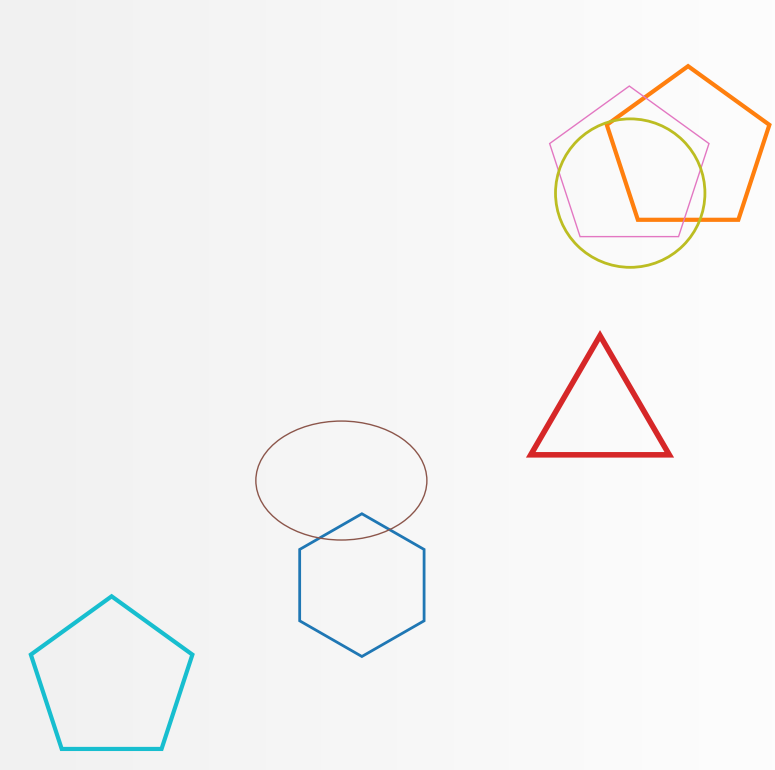[{"shape": "hexagon", "thickness": 1, "radius": 0.46, "center": [0.467, 0.24]}, {"shape": "pentagon", "thickness": 1.5, "radius": 0.55, "center": [0.888, 0.804]}, {"shape": "triangle", "thickness": 2, "radius": 0.52, "center": [0.774, 0.461]}, {"shape": "oval", "thickness": 0.5, "radius": 0.55, "center": [0.44, 0.376]}, {"shape": "pentagon", "thickness": 0.5, "radius": 0.54, "center": [0.812, 0.78]}, {"shape": "circle", "thickness": 1, "radius": 0.48, "center": [0.813, 0.749]}, {"shape": "pentagon", "thickness": 1.5, "radius": 0.55, "center": [0.144, 0.116]}]